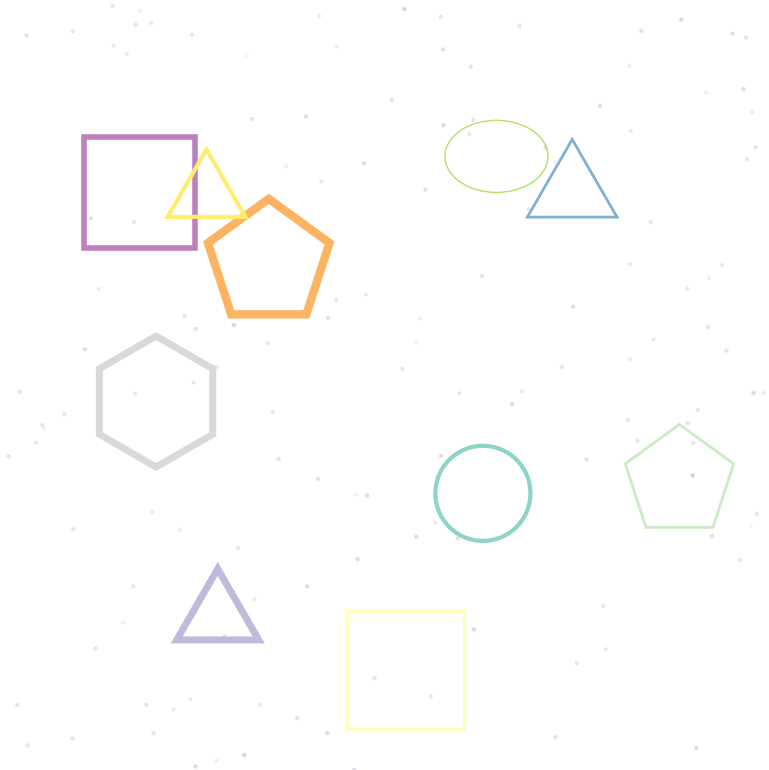[{"shape": "circle", "thickness": 1.5, "radius": 0.31, "center": [0.627, 0.359]}, {"shape": "square", "thickness": 1, "radius": 0.38, "center": [0.527, 0.13]}, {"shape": "triangle", "thickness": 2.5, "radius": 0.31, "center": [0.283, 0.2]}, {"shape": "triangle", "thickness": 1, "radius": 0.34, "center": [0.743, 0.752]}, {"shape": "pentagon", "thickness": 3, "radius": 0.41, "center": [0.349, 0.659]}, {"shape": "oval", "thickness": 0.5, "radius": 0.33, "center": [0.645, 0.797]}, {"shape": "hexagon", "thickness": 2.5, "radius": 0.43, "center": [0.203, 0.479]}, {"shape": "square", "thickness": 2, "radius": 0.36, "center": [0.181, 0.75]}, {"shape": "pentagon", "thickness": 1, "radius": 0.37, "center": [0.882, 0.375]}, {"shape": "triangle", "thickness": 1.5, "radius": 0.29, "center": [0.268, 0.747]}]